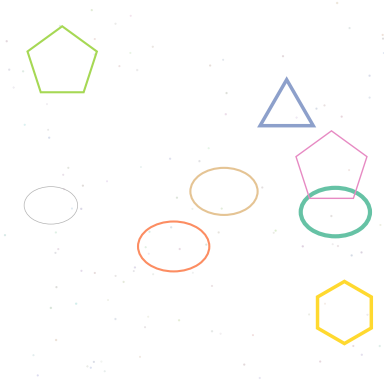[{"shape": "oval", "thickness": 3, "radius": 0.45, "center": [0.871, 0.449]}, {"shape": "oval", "thickness": 1.5, "radius": 0.46, "center": [0.451, 0.36]}, {"shape": "triangle", "thickness": 2.5, "radius": 0.4, "center": [0.745, 0.713]}, {"shape": "pentagon", "thickness": 1, "radius": 0.48, "center": [0.861, 0.563]}, {"shape": "pentagon", "thickness": 1.5, "radius": 0.47, "center": [0.162, 0.837]}, {"shape": "hexagon", "thickness": 2.5, "radius": 0.4, "center": [0.895, 0.188]}, {"shape": "oval", "thickness": 1.5, "radius": 0.44, "center": [0.582, 0.503]}, {"shape": "oval", "thickness": 0.5, "radius": 0.35, "center": [0.132, 0.467]}]